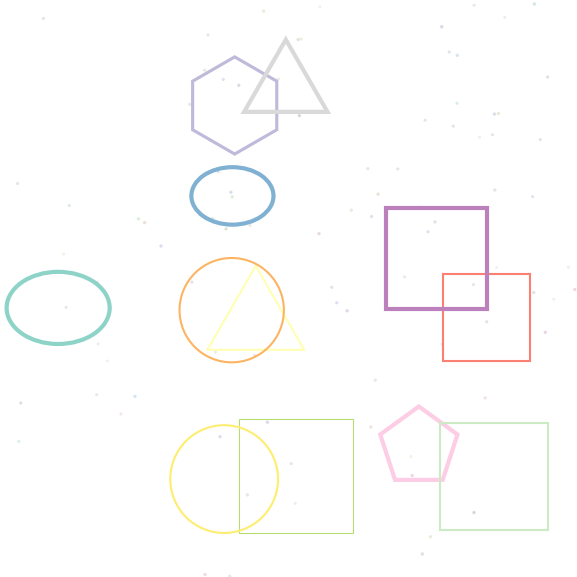[{"shape": "oval", "thickness": 2, "radius": 0.45, "center": [0.101, 0.466]}, {"shape": "triangle", "thickness": 1, "radius": 0.48, "center": [0.443, 0.442]}, {"shape": "hexagon", "thickness": 1.5, "radius": 0.42, "center": [0.406, 0.816]}, {"shape": "square", "thickness": 1, "radius": 0.38, "center": [0.842, 0.449]}, {"shape": "oval", "thickness": 2, "radius": 0.36, "center": [0.402, 0.66]}, {"shape": "circle", "thickness": 1, "radius": 0.45, "center": [0.401, 0.462]}, {"shape": "square", "thickness": 0.5, "radius": 0.49, "center": [0.512, 0.175]}, {"shape": "pentagon", "thickness": 2, "radius": 0.35, "center": [0.725, 0.225]}, {"shape": "triangle", "thickness": 2, "radius": 0.42, "center": [0.495, 0.847]}, {"shape": "square", "thickness": 2, "radius": 0.44, "center": [0.756, 0.551]}, {"shape": "square", "thickness": 1, "radius": 0.46, "center": [0.855, 0.174]}, {"shape": "circle", "thickness": 1, "radius": 0.47, "center": [0.388, 0.17]}]